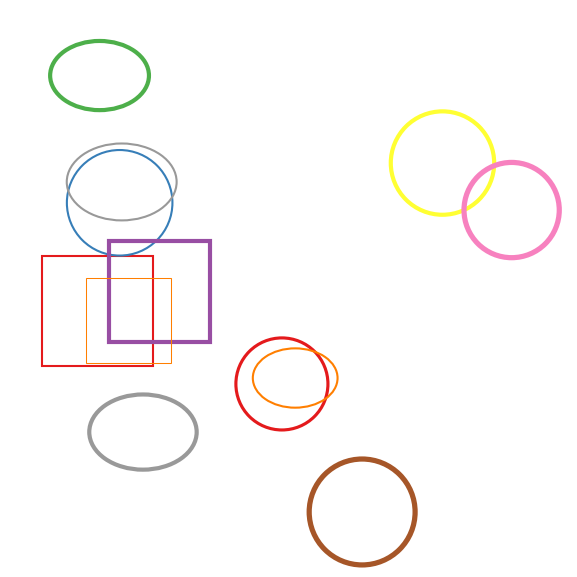[{"shape": "square", "thickness": 1, "radius": 0.48, "center": [0.169, 0.46]}, {"shape": "circle", "thickness": 1.5, "radius": 0.4, "center": [0.488, 0.334]}, {"shape": "circle", "thickness": 1, "radius": 0.46, "center": [0.207, 0.648]}, {"shape": "oval", "thickness": 2, "radius": 0.43, "center": [0.172, 0.868]}, {"shape": "square", "thickness": 2, "radius": 0.44, "center": [0.277, 0.494]}, {"shape": "square", "thickness": 0.5, "radius": 0.37, "center": [0.223, 0.444]}, {"shape": "oval", "thickness": 1, "radius": 0.37, "center": [0.511, 0.345]}, {"shape": "circle", "thickness": 2, "radius": 0.45, "center": [0.766, 0.717]}, {"shape": "circle", "thickness": 2.5, "radius": 0.46, "center": [0.627, 0.113]}, {"shape": "circle", "thickness": 2.5, "radius": 0.41, "center": [0.886, 0.635]}, {"shape": "oval", "thickness": 2, "radius": 0.46, "center": [0.248, 0.251]}, {"shape": "oval", "thickness": 1, "radius": 0.48, "center": [0.211, 0.684]}]